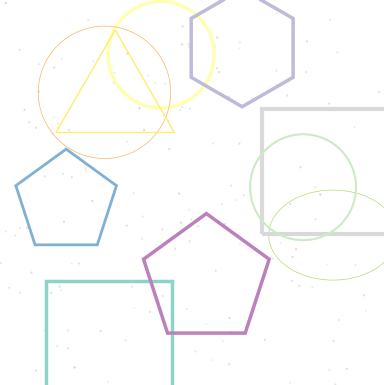[{"shape": "square", "thickness": 2.5, "radius": 0.82, "center": [0.283, 0.108]}, {"shape": "circle", "thickness": 2.5, "radius": 0.69, "center": [0.418, 0.858]}, {"shape": "hexagon", "thickness": 2.5, "radius": 0.76, "center": [0.629, 0.876]}, {"shape": "pentagon", "thickness": 2, "radius": 0.69, "center": [0.172, 0.475]}, {"shape": "circle", "thickness": 0.5, "radius": 0.86, "center": [0.271, 0.76]}, {"shape": "oval", "thickness": 0.5, "radius": 0.84, "center": [0.865, 0.389]}, {"shape": "square", "thickness": 3, "radius": 0.81, "center": [0.844, 0.554]}, {"shape": "pentagon", "thickness": 2.5, "radius": 0.86, "center": [0.536, 0.274]}, {"shape": "circle", "thickness": 1.5, "radius": 0.69, "center": [0.787, 0.514]}, {"shape": "triangle", "thickness": 1, "radius": 0.89, "center": [0.299, 0.745]}]